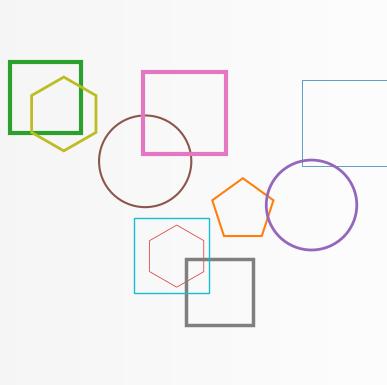[{"shape": "square", "thickness": 0.5, "radius": 0.56, "center": [0.891, 0.68]}, {"shape": "pentagon", "thickness": 1.5, "radius": 0.41, "center": [0.627, 0.454]}, {"shape": "square", "thickness": 3, "radius": 0.46, "center": [0.117, 0.747]}, {"shape": "hexagon", "thickness": 0.5, "radius": 0.4, "center": [0.456, 0.335]}, {"shape": "circle", "thickness": 2, "radius": 0.58, "center": [0.804, 0.467]}, {"shape": "circle", "thickness": 1.5, "radius": 0.6, "center": [0.375, 0.581]}, {"shape": "square", "thickness": 3, "radius": 0.53, "center": [0.476, 0.706]}, {"shape": "square", "thickness": 2.5, "radius": 0.43, "center": [0.566, 0.242]}, {"shape": "hexagon", "thickness": 2, "radius": 0.48, "center": [0.165, 0.704]}, {"shape": "square", "thickness": 1, "radius": 0.49, "center": [0.442, 0.335]}]